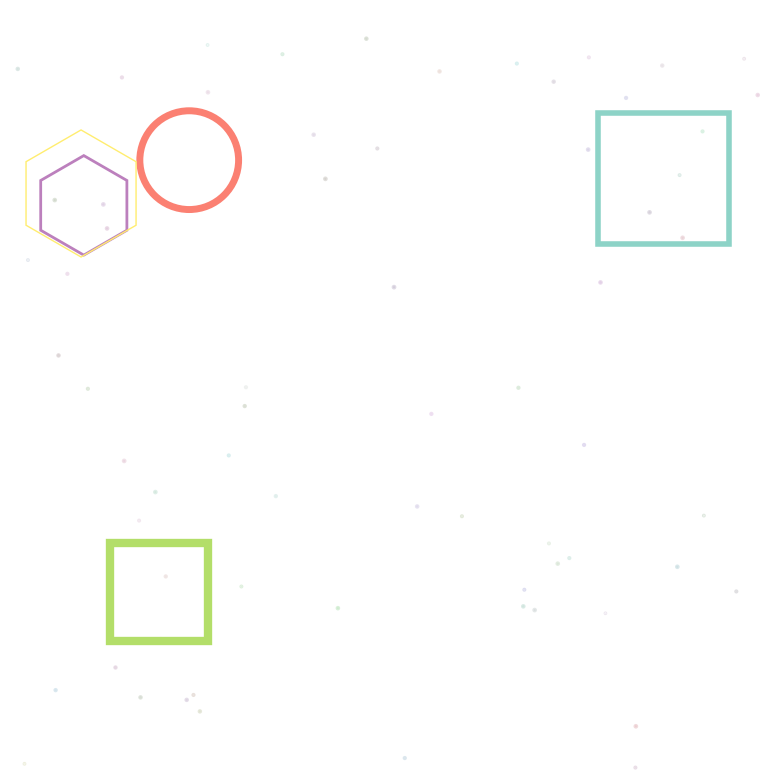[{"shape": "square", "thickness": 2, "radius": 0.42, "center": [0.862, 0.768]}, {"shape": "circle", "thickness": 2.5, "radius": 0.32, "center": [0.246, 0.792]}, {"shape": "square", "thickness": 3, "radius": 0.32, "center": [0.206, 0.231]}, {"shape": "hexagon", "thickness": 1, "radius": 0.32, "center": [0.109, 0.733]}, {"shape": "hexagon", "thickness": 0.5, "radius": 0.41, "center": [0.105, 0.749]}]